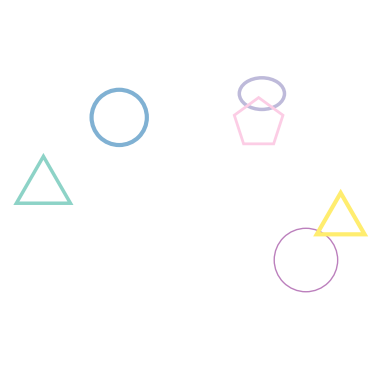[{"shape": "triangle", "thickness": 2.5, "radius": 0.41, "center": [0.113, 0.513]}, {"shape": "oval", "thickness": 2.5, "radius": 0.29, "center": [0.68, 0.757]}, {"shape": "circle", "thickness": 3, "radius": 0.36, "center": [0.31, 0.695]}, {"shape": "pentagon", "thickness": 2, "radius": 0.33, "center": [0.672, 0.68]}, {"shape": "circle", "thickness": 1, "radius": 0.41, "center": [0.795, 0.325]}, {"shape": "triangle", "thickness": 3, "radius": 0.36, "center": [0.885, 0.427]}]